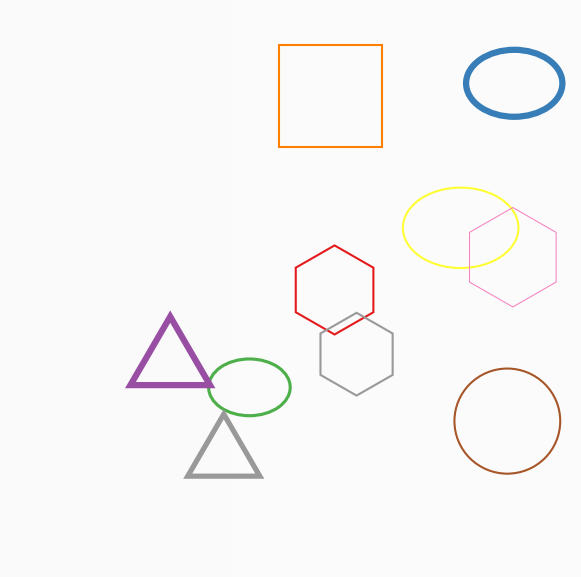[{"shape": "hexagon", "thickness": 1, "radius": 0.39, "center": [0.576, 0.497]}, {"shape": "oval", "thickness": 3, "radius": 0.41, "center": [0.885, 0.855]}, {"shape": "oval", "thickness": 1.5, "radius": 0.35, "center": [0.429, 0.328]}, {"shape": "triangle", "thickness": 3, "radius": 0.4, "center": [0.293, 0.372]}, {"shape": "square", "thickness": 1, "radius": 0.44, "center": [0.568, 0.833]}, {"shape": "oval", "thickness": 1, "radius": 0.5, "center": [0.793, 0.605]}, {"shape": "circle", "thickness": 1, "radius": 0.46, "center": [0.873, 0.27]}, {"shape": "hexagon", "thickness": 0.5, "radius": 0.43, "center": [0.882, 0.554]}, {"shape": "hexagon", "thickness": 1, "radius": 0.36, "center": [0.613, 0.386]}, {"shape": "triangle", "thickness": 2.5, "radius": 0.36, "center": [0.385, 0.21]}]